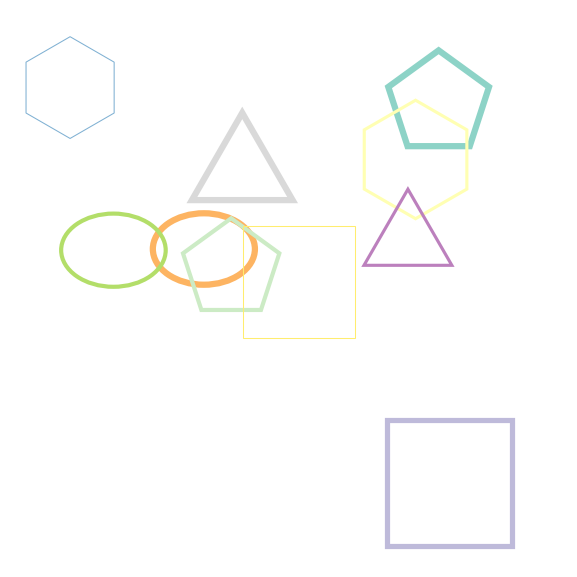[{"shape": "pentagon", "thickness": 3, "radius": 0.46, "center": [0.76, 0.82]}, {"shape": "hexagon", "thickness": 1.5, "radius": 0.51, "center": [0.72, 0.723]}, {"shape": "square", "thickness": 2.5, "radius": 0.54, "center": [0.778, 0.163]}, {"shape": "hexagon", "thickness": 0.5, "radius": 0.44, "center": [0.121, 0.847]}, {"shape": "oval", "thickness": 3, "radius": 0.44, "center": [0.353, 0.568]}, {"shape": "oval", "thickness": 2, "radius": 0.45, "center": [0.196, 0.566]}, {"shape": "triangle", "thickness": 3, "radius": 0.5, "center": [0.419, 0.703]}, {"shape": "triangle", "thickness": 1.5, "radius": 0.44, "center": [0.706, 0.584]}, {"shape": "pentagon", "thickness": 2, "radius": 0.44, "center": [0.4, 0.533]}, {"shape": "square", "thickness": 0.5, "radius": 0.49, "center": [0.517, 0.511]}]